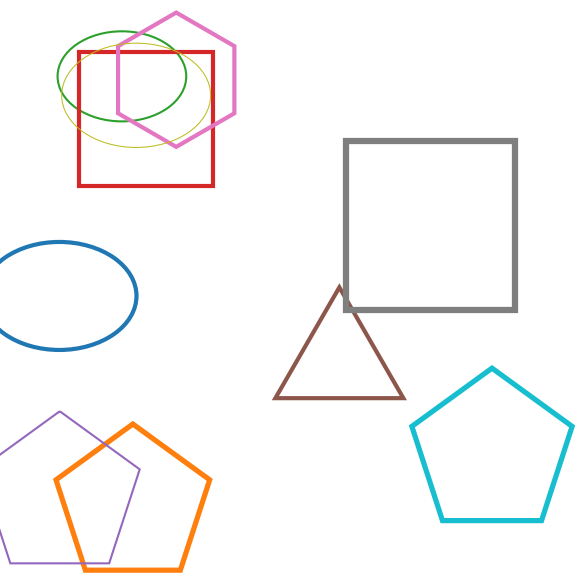[{"shape": "oval", "thickness": 2, "radius": 0.67, "center": [0.103, 0.487]}, {"shape": "pentagon", "thickness": 2.5, "radius": 0.7, "center": [0.23, 0.125]}, {"shape": "oval", "thickness": 1, "radius": 0.56, "center": [0.211, 0.867]}, {"shape": "square", "thickness": 2, "radius": 0.58, "center": [0.252, 0.794]}, {"shape": "pentagon", "thickness": 1, "radius": 0.73, "center": [0.103, 0.141]}, {"shape": "triangle", "thickness": 2, "radius": 0.64, "center": [0.588, 0.374]}, {"shape": "hexagon", "thickness": 2, "radius": 0.58, "center": [0.305, 0.861]}, {"shape": "square", "thickness": 3, "radius": 0.73, "center": [0.745, 0.609]}, {"shape": "oval", "thickness": 0.5, "radius": 0.64, "center": [0.236, 0.834]}, {"shape": "pentagon", "thickness": 2.5, "radius": 0.73, "center": [0.852, 0.216]}]